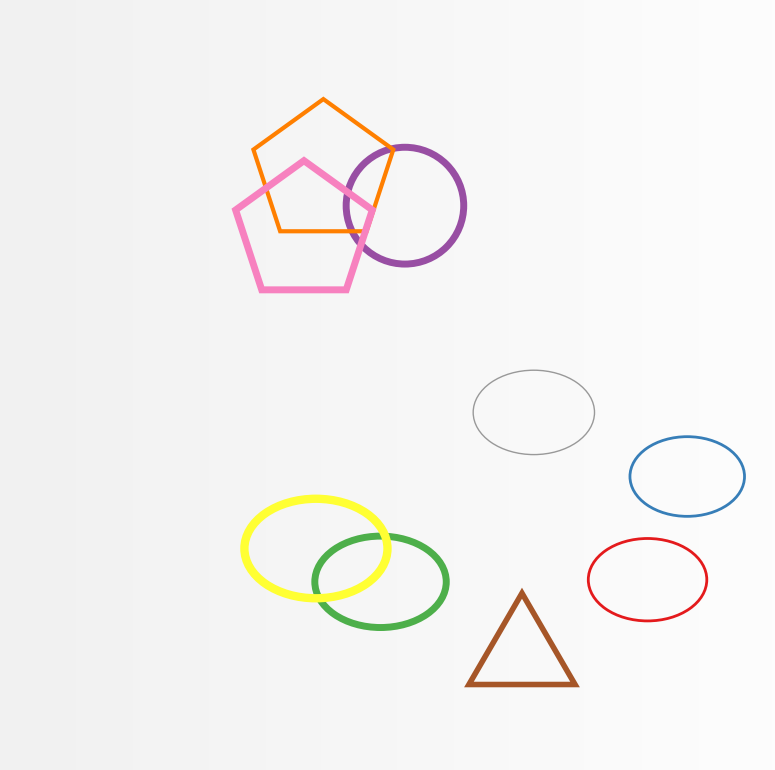[{"shape": "oval", "thickness": 1, "radius": 0.38, "center": [0.836, 0.247]}, {"shape": "oval", "thickness": 1, "radius": 0.37, "center": [0.887, 0.381]}, {"shape": "oval", "thickness": 2.5, "radius": 0.42, "center": [0.491, 0.244]}, {"shape": "circle", "thickness": 2.5, "radius": 0.38, "center": [0.523, 0.733]}, {"shape": "pentagon", "thickness": 1.5, "radius": 0.47, "center": [0.417, 0.776]}, {"shape": "oval", "thickness": 3, "radius": 0.46, "center": [0.408, 0.288]}, {"shape": "triangle", "thickness": 2, "radius": 0.4, "center": [0.674, 0.151]}, {"shape": "pentagon", "thickness": 2.5, "radius": 0.46, "center": [0.392, 0.699]}, {"shape": "oval", "thickness": 0.5, "radius": 0.39, "center": [0.689, 0.464]}]